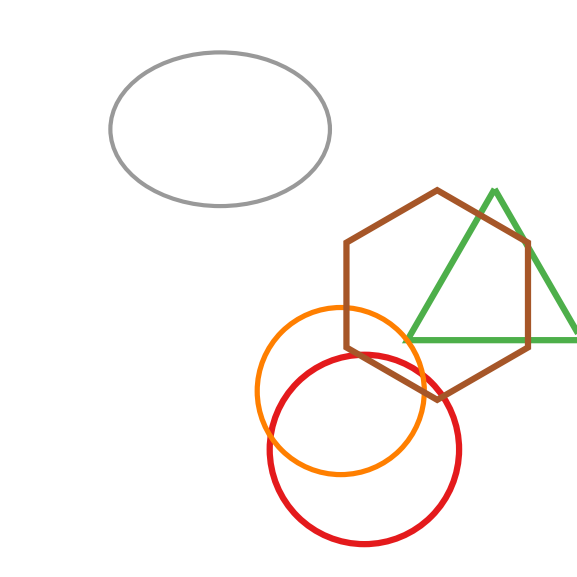[{"shape": "circle", "thickness": 3, "radius": 0.82, "center": [0.631, 0.221]}, {"shape": "triangle", "thickness": 3, "radius": 0.87, "center": [0.856, 0.497]}, {"shape": "circle", "thickness": 2.5, "radius": 0.72, "center": [0.59, 0.322]}, {"shape": "hexagon", "thickness": 3, "radius": 0.91, "center": [0.757, 0.488]}, {"shape": "oval", "thickness": 2, "radius": 0.95, "center": [0.381, 0.775]}]